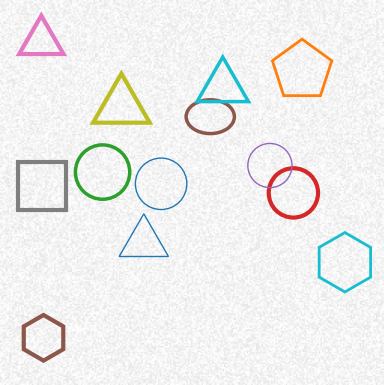[{"shape": "circle", "thickness": 1, "radius": 0.33, "center": [0.418, 0.523]}, {"shape": "triangle", "thickness": 1, "radius": 0.37, "center": [0.374, 0.371]}, {"shape": "pentagon", "thickness": 2, "radius": 0.41, "center": [0.785, 0.817]}, {"shape": "circle", "thickness": 2.5, "radius": 0.35, "center": [0.266, 0.553]}, {"shape": "circle", "thickness": 3, "radius": 0.32, "center": [0.762, 0.499]}, {"shape": "circle", "thickness": 1, "radius": 0.29, "center": [0.701, 0.57]}, {"shape": "oval", "thickness": 2.5, "radius": 0.31, "center": [0.546, 0.697]}, {"shape": "hexagon", "thickness": 3, "radius": 0.3, "center": [0.113, 0.123]}, {"shape": "triangle", "thickness": 3, "radius": 0.33, "center": [0.107, 0.893]}, {"shape": "square", "thickness": 3, "radius": 0.31, "center": [0.109, 0.517]}, {"shape": "triangle", "thickness": 3, "radius": 0.42, "center": [0.315, 0.724]}, {"shape": "hexagon", "thickness": 2, "radius": 0.39, "center": [0.896, 0.319]}, {"shape": "triangle", "thickness": 2.5, "radius": 0.39, "center": [0.579, 0.775]}]